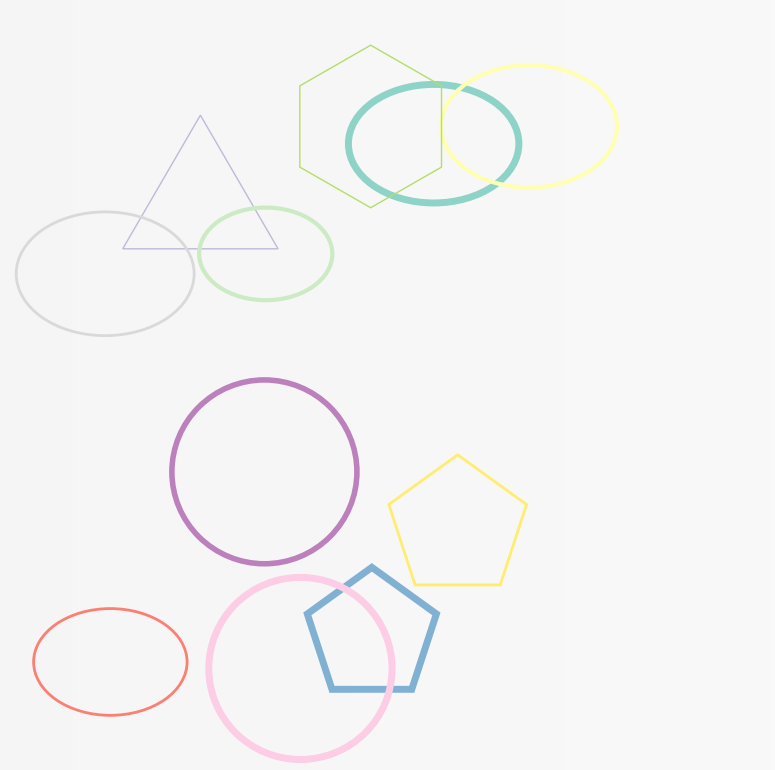[{"shape": "oval", "thickness": 2.5, "radius": 0.55, "center": [0.56, 0.813]}, {"shape": "oval", "thickness": 1.5, "radius": 0.57, "center": [0.683, 0.836]}, {"shape": "triangle", "thickness": 0.5, "radius": 0.58, "center": [0.259, 0.735]}, {"shape": "oval", "thickness": 1, "radius": 0.5, "center": [0.142, 0.14]}, {"shape": "pentagon", "thickness": 2.5, "radius": 0.44, "center": [0.48, 0.176]}, {"shape": "hexagon", "thickness": 0.5, "radius": 0.53, "center": [0.478, 0.836]}, {"shape": "circle", "thickness": 2.5, "radius": 0.59, "center": [0.388, 0.132]}, {"shape": "oval", "thickness": 1, "radius": 0.57, "center": [0.136, 0.644]}, {"shape": "circle", "thickness": 2, "radius": 0.6, "center": [0.341, 0.387]}, {"shape": "oval", "thickness": 1.5, "radius": 0.43, "center": [0.343, 0.67]}, {"shape": "pentagon", "thickness": 1, "radius": 0.47, "center": [0.591, 0.316]}]